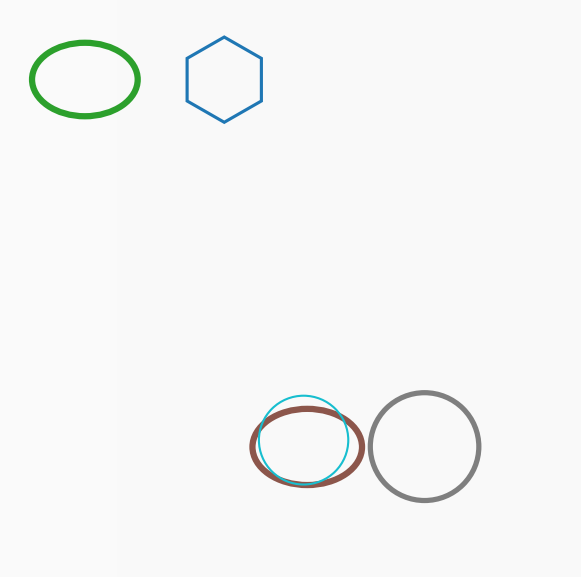[{"shape": "hexagon", "thickness": 1.5, "radius": 0.37, "center": [0.386, 0.861]}, {"shape": "oval", "thickness": 3, "radius": 0.45, "center": [0.146, 0.861]}, {"shape": "oval", "thickness": 3, "radius": 0.47, "center": [0.529, 0.225]}, {"shape": "circle", "thickness": 2.5, "radius": 0.47, "center": [0.73, 0.226]}, {"shape": "circle", "thickness": 1, "radius": 0.38, "center": [0.522, 0.237]}]